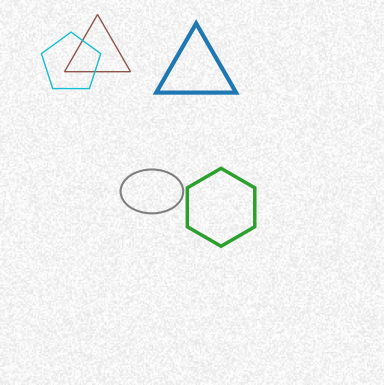[{"shape": "triangle", "thickness": 3, "radius": 0.6, "center": [0.51, 0.819]}, {"shape": "hexagon", "thickness": 2.5, "radius": 0.51, "center": [0.574, 0.462]}, {"shape": "triangle", "thickness": 1, "radius": 0.5, "center": [0.253, 0.863]}, {"shape": "oval", "thickness": 1.5, "radius": 0.41, "center": [0.395, 0.503]}, {"shape": "pentagon", "thickness": 1, "radius": 0.41, "center": [0.185, 0.836]}]